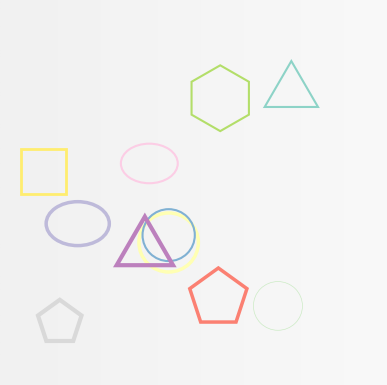[{"shape": "triangle", "thickness": 1.5, "radius": 0.4, "center": [0.752, 0.762]}, {"shape": "circle", "thickness": 2.5, "radius": 0.38, "center": [0.435, 0.37]}, {"shape": "oval", "thickness": 2.5, "radius": 0.41, "center": [0.201, 0.419]}, {"shape": "pentagon", "thickness": 2.5, "radius": 0.39, "center": [0.563, 0.226]}, {"shape": "circle", "thickness": 1.5, "radius": 0.34, "center": [0.435, 0.389]}, {"shape": "hexagon", "thickness": 1.5, "radius": 0.43, "center": [0.568, 0.745]}, {"shape": "oval", "thickness": 1.5, "radius": 0.37, "center": [0.385, 0.575]}, {"shape": "pentagon", "thickness": 3, "radius": 0.3, "center": [0.154, 0.162]}, {"shape": "triangle", "thickness": 3, "radius": 0.42, "center": [0.374, 0.353]}, {"shape": "circle", "thickness": 0.5, "radius": 0.32, "center": [0.717, 0.205]}, {"shape": "square", "thickness": 2, "radius": 0.29, "center": [0.112, 0.555]}]